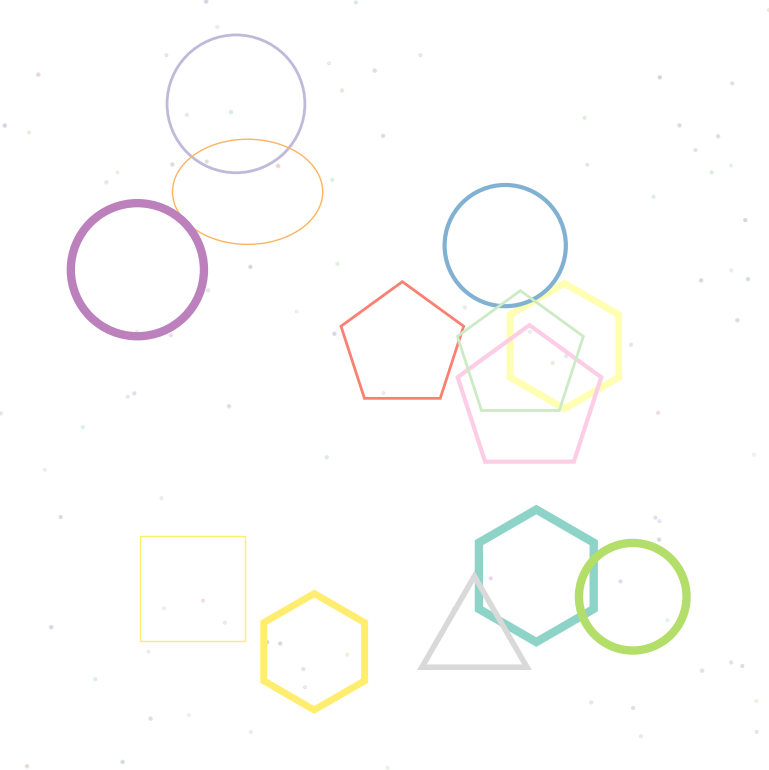[{"shape": "hexagon", "thickness": 3, "radius": 0.43, "center": [0.697, 0.252]}, {"shape": "hexagon", "thickness": 2.5, "radius": 0.41, "center": [0.733, 0.551]}, {"shape": "circle", "thickness": 1, "radius": 0.45, "center": [0.306, 0.865]}, {"shape": "pentagon", "thickness": 1, "radius": 0.42, "center": [0.523, 0.55]}, {"shape": "circle", "thickness": 1.5, "radius": 0.39, "center": [0.656, 0.681]}, {"shape": "oval", "thickness": 0.5, "radius": 0.49, "center": [0.322, 0.751]}, {"shape": "circle", "thickness": 3, "radius": 0.35, "center": [0.822, 0.225]}, {"shape": "pentagon", "thickness": 1.5, "radius": 0.49, "center": [0.688, 0.48]}, {"shape": "triangle", "thickness": 2, "radius": 0.39, "center": [0.616, 0.173]}, {"shape": "circle", "thickness": 3, "radius": 0.43, "center": [0.178, 0.65]}, {"shape": "pentagon", "thickness": 1, "radius": 0.43, "center": [0.676, 0.537]}, {"shape": "square", "thickness": 0.5, "radius": 0.34, "center": [0.25, 0.236]}, {"shape": "hexagon", "thickness": 2.5, "radius": 0.38, "center": [0.408, 0.154]}]